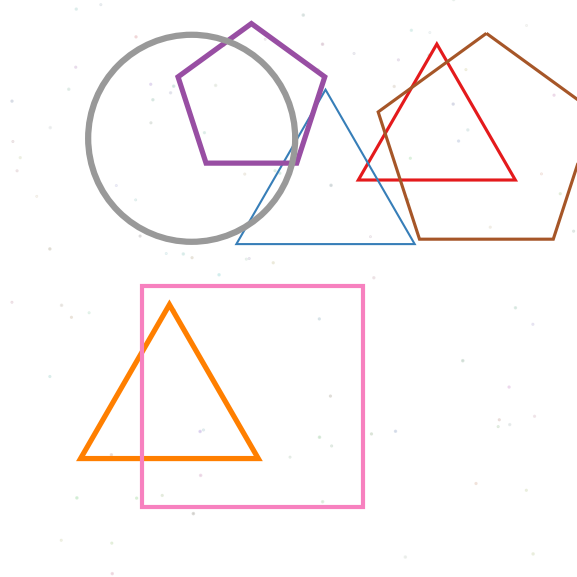[{"shape": "triangle", "thickness": 1.5, "radius": 0.78, "center": [0.756, 0.766]}, {"shape": "triangle", "thickness": 1, "radius": 0.89, "center": [0.564, 0.666]}, {"shape": "pentagon", "thickness": 2.5, "radius": 0.67, "center": [0.435, 0.825]}, {"shape": "triangle", "thickness": 2.5, "radius": 0.89, "center": [0.293, 0.294]}, {"shape": "pentagon", "thickness": 1.5, "radius": 0.99, "center": [0.842, 0.744]}, {"shape": "square", "thickness": 2, "radius": 0.96, "center": [0.437, 0.312]}, {"shape": "circle", "thickness": 3, "radius": 0.9, "center": [0.332, 0.76]}]